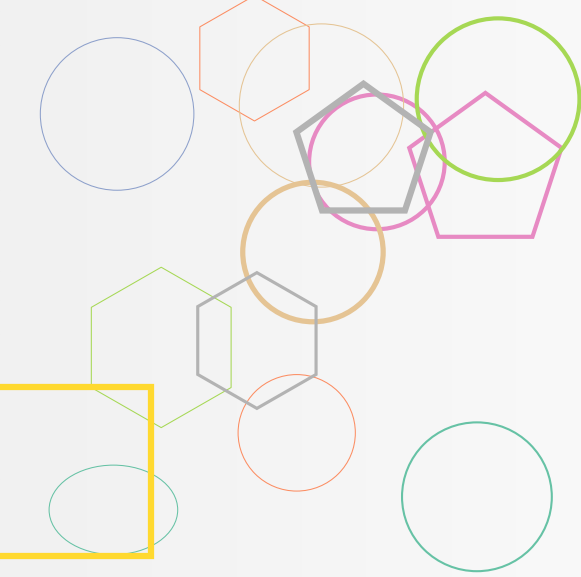[{"shape": "circle", "thickness": 1, "radius": 0.64, "center": [0.821, 0.139]}, {"shape": "oval", "thickness": 0.5, "radius": 0.55, "center": [0.195, 0.116]}, {"shape": "hexagon", "thickness": 0.5, "radius": 0.54, "center": [0.438, 0.898]}, {"shape": "circle", "thickness": 0.5, "radius": 0.5, "center": [0.51, 0.25]}, {"shape": "circle", "thickness": 0.5, "radius": 0.66, "center": [0.201, 0.802]}, {"shape": "circle", "thickness": 2, "radius": 0.58, "center": [0.648, 0.719]}, {"shape": "pentagon", "thickness": 2, "radius": 0.69, "center": [0.835, 0.701]}, {"shape": "hexagon", "thickness": 0.5, "radius": 0.69, "center": [0.277, 0.398]}, {"shape": "circle", "thickness": 2, "radius": 0.7, "center": [0.857, 0.827]}, {"shape": "square", "thickness": 3, "radius": 0.73, "center": [0.113, 0.183]}, {"shape": "circle", "thickness": 0.5, "radius": 0.71, "center": [0.553, 0.816]}, {"shape": "circle", "thickness": 2.5, "radius": 0.6, "center": [0.538, 0.563]}, {"shape": "hexagon", "thickness": 1.5, "radius": 0.59, "center": [0.442, 0.409]}, {"shape": "pentagon", "thickness": 3, "radius": 0.61, "center": [0.625, 0.733]}]